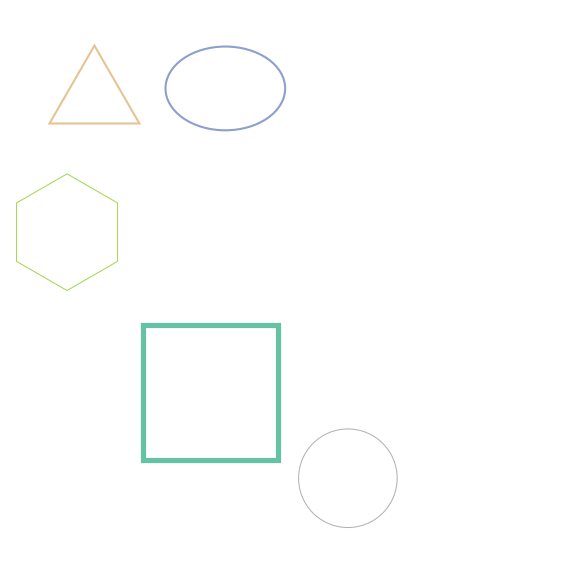[{"shape": "square", "thickness": 2.5, "radius": 0.58, "center": [0.365, 0.32]}, {"shape": "oval", "thickness": 1, "radius": 0.52, "center": [0.39, 0.846]}, {"shape": "hexagon", "thickness": 0.5, "radius": 0.51, "center": [0.116, 0.597]}, {"shape": "triangle", "thickness": 1, "radius": 0.45, "center": [0.164, 0.83]}, {"shape": "circle", "thickness": 0.5, "radius": 0.43, "center": [0.602, 0.171]}]